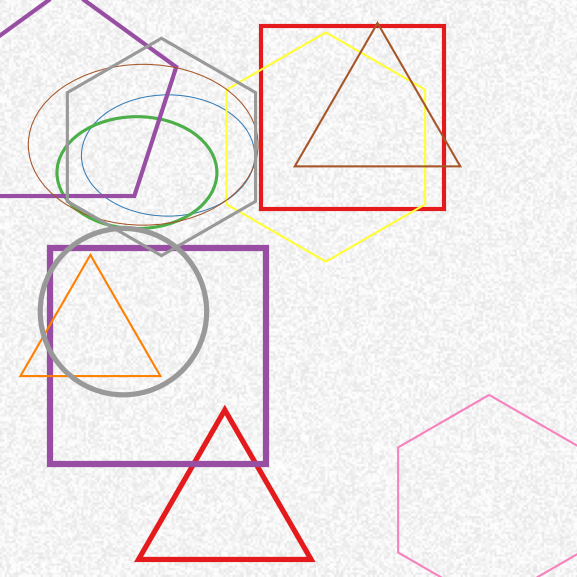[{"shape": "triangle", "thickness": 2.5, "radius": 0.86, "center": [0.389, 0.117]}, {"shape": "square", "thickness": 2, "radius": 0.79, "center": [0.61, 0.795]}, {"shape": "oval", "thickness": 0.5, "radius": 0.75, "center": [0.291, 0.73]}, {"shape": "oval", "thickness": 1.5, "radius": 0.69, "center": [0.237, 0.7]}, {"shape": "square", "thickness": 3, "radius": 0.94, "center": [0.274, 0.383]}, {"shape": "pentagon", "thickness": 2, "radius": 1.0, "center": [0.115, 0.821]}, {"shape": "triangle", "thickness": 1, "radius": 0.7, "center": [0.157, 0.418]}, {"shape": "hexagon", "thickness": 1, "radius": 0.99, "center": [0.564, 0.745]}, {"shape": "triangle", "thickness": 1, "radius": 0.83, "center": [0.654, 0.794]}, {"shape": "oval", "thickness": 0.5, "radius": 0.99, "center": [0.248, 0.748]}, {"shape": "hexagon", "thickness": 1, "radius": 0.91, "center": [0.847, 0.133]}, {"shape": "hexagon", "thickness": 1.5, "radius": 0.94, "center": [0.28, 0.745]}, {"shape": "circle", "thickness": 2.5, "radius": 0.72, "center": [0.214, 0.46]}]